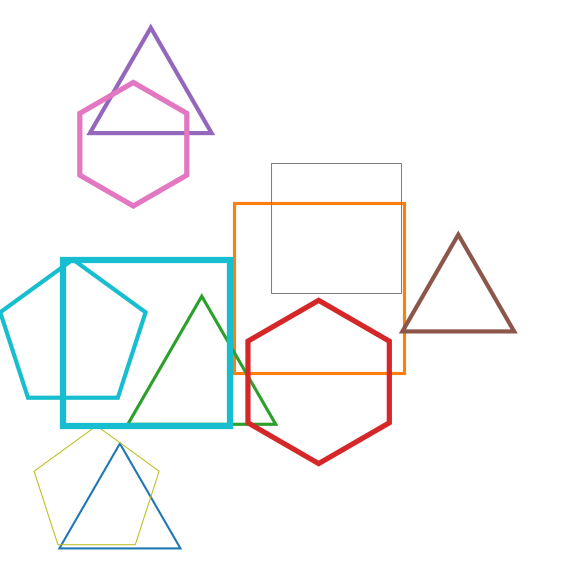[{"shape": "triangle", "thickness": 1, "radius": 0.61, "center": [0.208, 0.11]}, {"shape": "square", "thickness": 1.5, "radius": 0.74, "center": [0.553, 0.5]}, {"shape": "triangle", "thickness": 1.5, "radius": 0.74, "center": [0.349, 0.338]}, {"shape": "hexagon", "thickness": 2.5, "radius": 0.71, "center": [0.552, 0.338]}, {"shape": "triangle", "thickness": 2, "radius": 0.61, "center": [0.261, 0.829]}, {"shape": "triangle", "thickness": 2, "radius": 0.56, "center": [0.794, 0.481]}, {"shape": "hexagon", "thickness": 2.5, "radius": 0.53, "center": [0.231, 0.749]}, {"shape": "square", "thickness": 0.5, "radius": 0.56, "center": [0.582, 0.604]}, {"shape": "pentagon", "thickness": 0.5, "radius": 0.57, "center": [0.167, 0.148]}, {"shape": "pentagon", "thickness": 2, "radius": 0.66, "center": [0.126, 0.417]}, {"shape": "square", "thickness": 3, "radius": 0.72, "center": [0.254, 0.406]}]